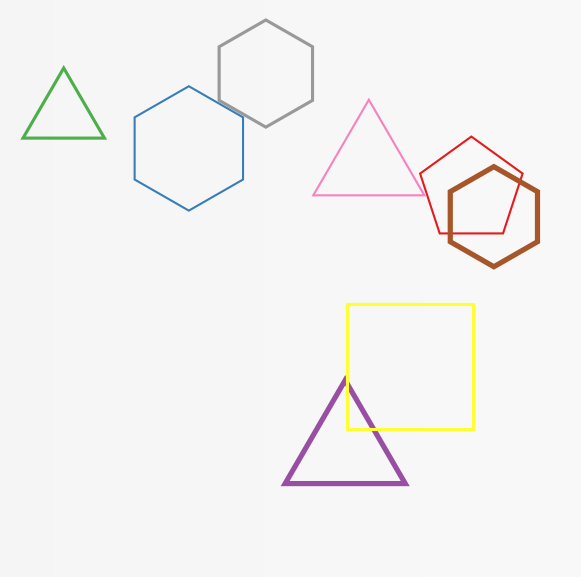[{"shape": "pentagon", "thickness": 1, "radius": 0.46, "center": [0.811, 0.67]}, {"shape": "hexagon", "thickness": 1, "radius": 0.54, "center": [0.325, 0.742]}, {"shape": "triangle", "thickness": 1.5, "radius": 0.4, "center": [0.11, 0.8]}, {"shape": "triangle", "thickness": 2.5, "radius": 0.6, "center": [0.594, 0.221]}, {"shape": "square", "thickness": 1.5, "radius": 0.54, "center": [0.705, 0.364]}, {"shape": "hexagon", "thickness": 2.5, "radius": 0.43, "center": [0.85, 0.624]}, {"shape": "triangle", "thickness": 1, "radius": 0.55, "center": [0.635, 0.716]}, {"shape": "hexagon", "thickness": 1.5, "radius": 0.46, "center": [0.457, 0.872]}]